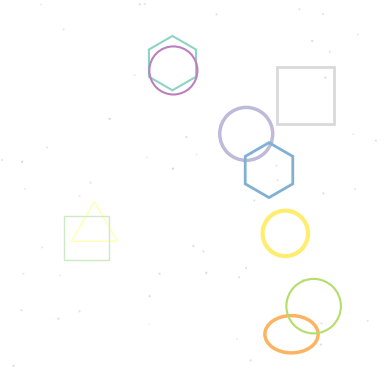[{"shape": "hexagon", "thickness": 1.5, "radius": 0.35, "center": [0.448, 0.836]}, {"shape": "triangle", "thickness": 1, "radius": 0.34, "center": [0.245, 0.408]}, {"shape": "circle", "thickness": 2.5, "radius": 0.34, "center": [0.64, 0.652]}, {"shape": "hexagon", "thickness": 2, "radius": 0.36, "center": [0.699, 0.558]}, {"shape": "oval", "thickness": 2.5, "radius": 0.35, "center": [0.757, 0.132]}, {"shape": "circle", "thickness": 1.5, "radius": 0.35, "center": [0.815, 0.205]}, {"shape": "square", "thickness": 2, "radius": 0.37, "center": [0.794, 0.752]}, {"shape": "circle", "thickness": 1.5, "radius": 0.31, "center": [0.45, 0.817]}, {"shape": "square", "thickness": 1, "radius": 0.29, "center": [0.225, 0.382]}, {"shape": "circle", "thickness": 3, "radius": 0.3, "center": [0.741, 0.394]}]